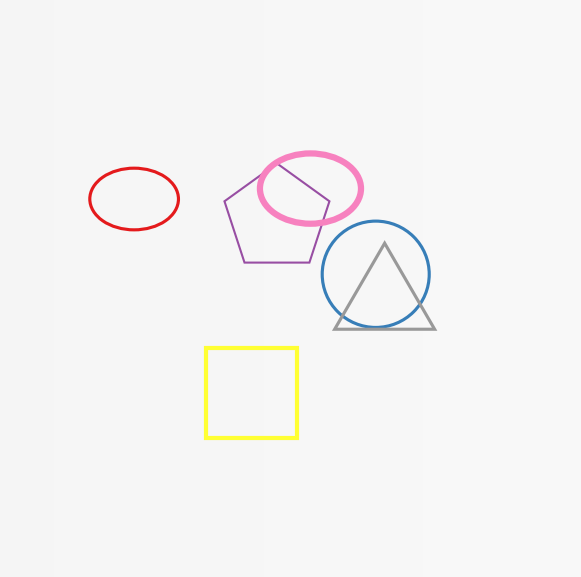[{"shape": "oval", "thickness": 1.5, "radius": 0.38, "center": [0.231, 0.655]}, {"shape": "circle", "thickness": 1.5, "radius": 0.46, "center": [0.646, 0.524]}, {"shape": "pentagon", "thickness": 1, "radius": 0.47, "center": [0.476, 0.621]}, {"shape": "square", "thickness": 2, "radius": 0.39, "center": [0.433, 0.319]}, {"shape": "oval", "thickness": 3, "radius": 0.43, "center": [0.534, 0.673]}, {"shape": "triangle", "thickness": 1.5, "radius": 0.5, "center": [0.662, 0.479]}]